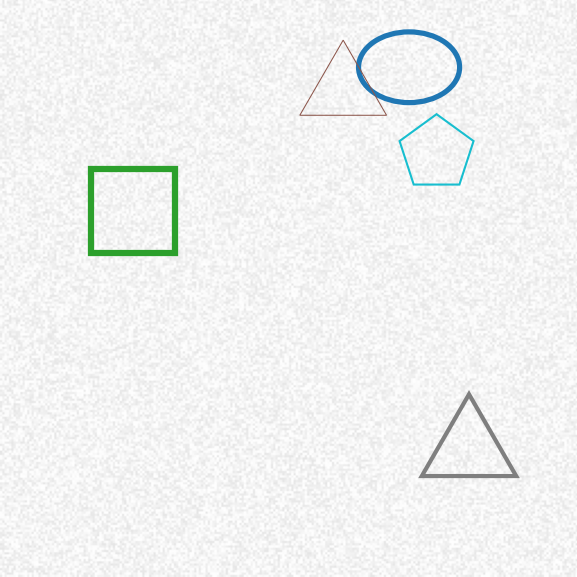[{"shape": "oval", "thickness": 2.5, "radius": 0.44, "center": [0.708, 0.883]}, {"shape": "square", "thickness": 3, "radius": 0.36, "center": [0.23, 0.634]}, {"shape": "triangle", "thickness": 0.5, "radius": 0.43, "center": [0.594, 0.843]}, {"shape": "triangle", "thickness": 2, "radius": 0.47, "center": [0.812, 0.222]}, {"shape": "pentagon", "thickness": 1, "radius": 0.34, "center": [0.756, 0.734]}]